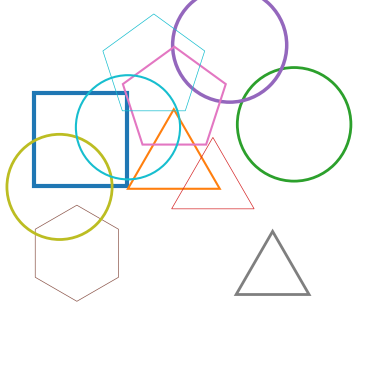[{"shape": "square", "thickness": 3, "radius": 0.6, "center": [0.209, 0.638]}, {"shape": "triangle", "thickness": 1.5, "radius": 0.69, "center": [0.452, 0.579]}, {"shape": "circle", "thickness": 2, "radius": 0.74, "center": [0.764, 0.677]}, {"shape": "triangle", "thickness": 0.5, "radius": 0.62, "center": [0.553, 0.519]}, {"shape": "circle", "thickness": 2.5, "radius": 0.74, "center": [0.597, 0.883]}, {"shape": "hexagon", "thickness": 0.5, "radius": 0.62, "center": [0.2, 0.342]}, {"shape": "pentagon", "thickness": 1.5, "radius": 0.7, "center": [0.453, 0.738]}, {"shape": "triangle", "thickness": 2, "radius": 0.55, "center": [0.708, 0.29]}, {"shape": "circle", "thickness": 2, "radius": 0.68, "center": [0.155, 0.515]}, {"shape": "pentagon", "thickness": 0.5, "radius": 0.7, "center": [0.399, 0.825]}, {"shape": "circle", "thickness": 1.5, "radius": 0.68, "center": [0.332, 0.669]}]